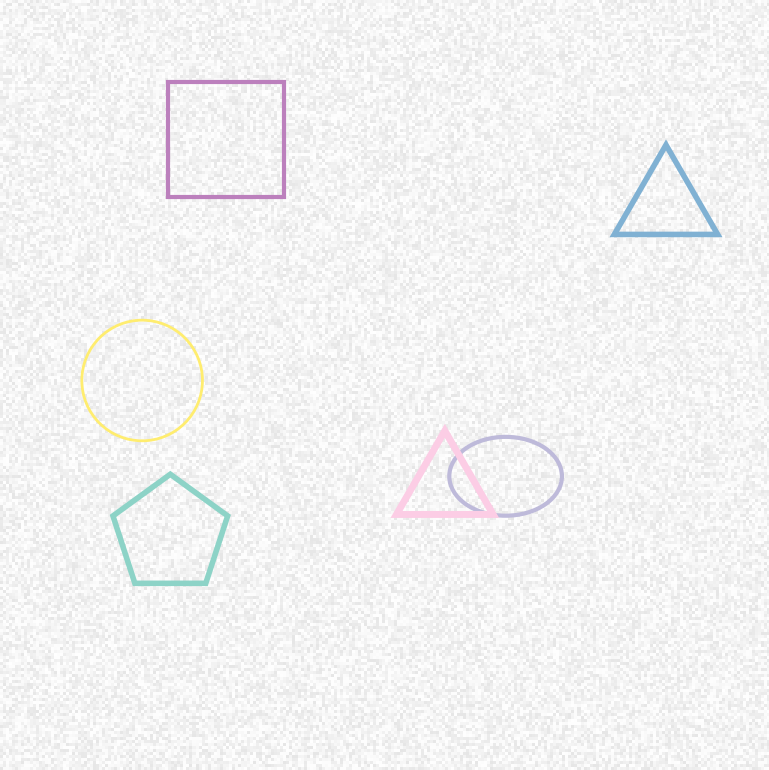[{"shape": "pentagon", "thickness": 2, "radius": 0.39, "center": [0.221, 0.306]}, {"shape": "oval", "thickness": 1.5, "radius": 0.37, "center": [0.657, 0.381]}, {"shape": "triangle", "thickness": 2, "radius": 0.39, "center": [0.865, 0.734]}, {"shape": "triangle", "thickness": 2.5, "radius": 0.36, "center": [0.578, 0.368]}, {"shape": "square", "thickness": 1.5, "radius": 0.38, "center": [0.294, 0.819]}, {"shape": "circle", "thickness": 1, "radius": 0.39, "center": [0.185, 0.506]}]